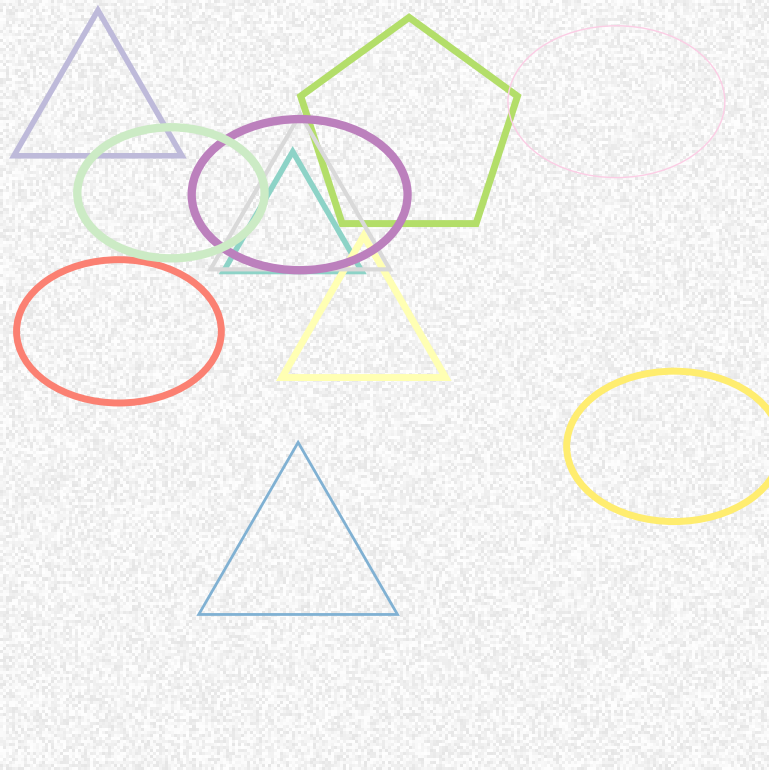[{"shape": "triangle", "thickness": 2, "radius": 0.52, "center": [0.38, 0.699]}, {"shape": "triangle", "thickness": 2.5, "radius": 0.61, "center": [0.472, 0.571]}, {"shape": "triangle", "thickness": 2, "radius": 0.63, "center": [0.127, 0.861]}, {"shape": "oval", "thickness": 2.5, "radius": 0.66, "center": [0.154, 0.57]}, {"shape": "triangle", "thickness": 1, "radius": 0.74, "center": [0.387, 0.276]}, {"shape": "pentagon", "thickness": 2.5, "radius": 0.74, "center": [0.531, 0.829]}, {"shape": "oval", "thickness": 0.5, "radius": 0.7, "center": [0.801, 0.868]}, {"shape": "triangle", "thickness": 1.5, "radius": 0.67, "center": [0.39, 0.717]}, {"shape": "oval", "thickness": 3, "radius": 0.7, "center": [0.389, 0.747]}, {"shape": "oval", "thickness": 3, "radius": 0.61, "center": [0.222, 0.75]}, {"shape": "oval", "thickness": 2.5, "radius": 0.7, "center": [0.875, 0.42]}]